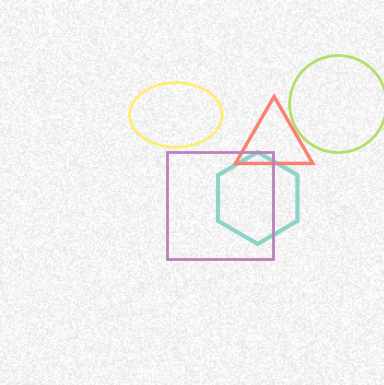[{"shape": "hexagon", "thickness": 3, "radius": 0.6, "center": [0.669, 0.486]}, {"shape": "triangle", "thickness": 2.5, "radius": 0.58, "center": [0.712, 0.633]}, {"shape": "circle", "thickness": 2, "radius": 0.63, "center": [0.878, 0.73]}, {"shape": "square", "thickness": 2, "radius": 0.69, "center": [0.572, 0.467]}, {"shape": "oval", "thickness": 2, "radius": 0.6, "center": [0.457, 0.702]}]